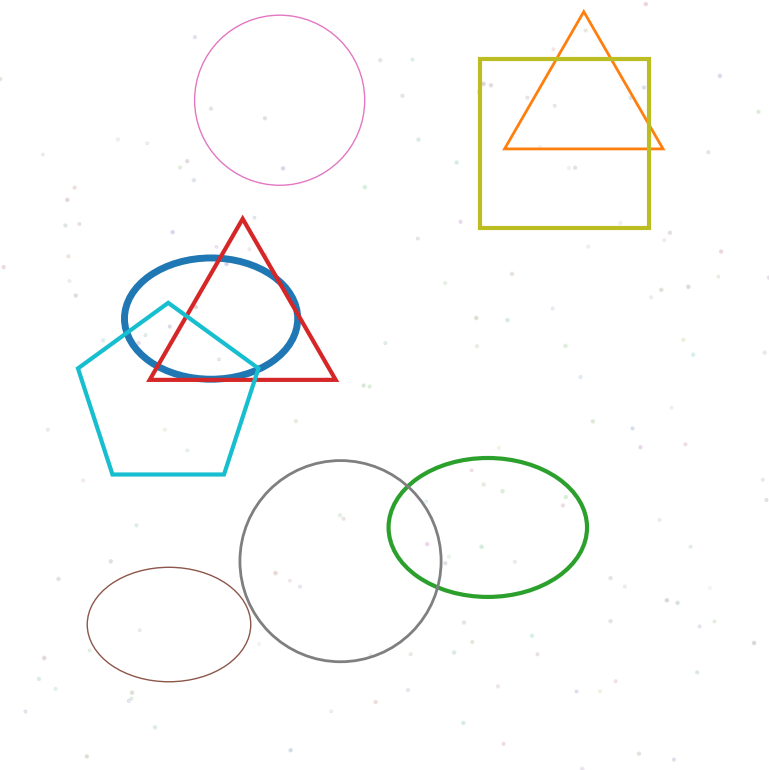[{"shape": "oval", "thickness": 2.5, "radius": 0.56, "center": [0.274, 0.586]}, {"shape": "triangle", "thickness": 1, "radius": 0.59, "center": [0.758, 0.866]}, {"shape": "oval", "thickness": 1.5, "radius": 0.64, "center": [0.634, 0.315]}, {"shape": "triangle", "thickness": 1.5, "radius": 0.7, "center": [0.315, 0.576]}, {"shape": "oval", "thickness": 0.5, "radius": 0.53, "center": [0.219, 0.189]}, {"shape": "circle", "thickness": 0.5, "radius": 0.55, "center": [0.363, 0.87]}, {"shape": "circle", "thickness": 1, "radius": 0.65, "center": [0.442, 0.271]}, {"shape": "square", "thickness": 1.5, "radius": 0.55, "center": [0.733, 0.814]}, {"shape": "pentagon", "thickness": 1.5, "radius": 0.62, "center": [0.218, 0.483]}]